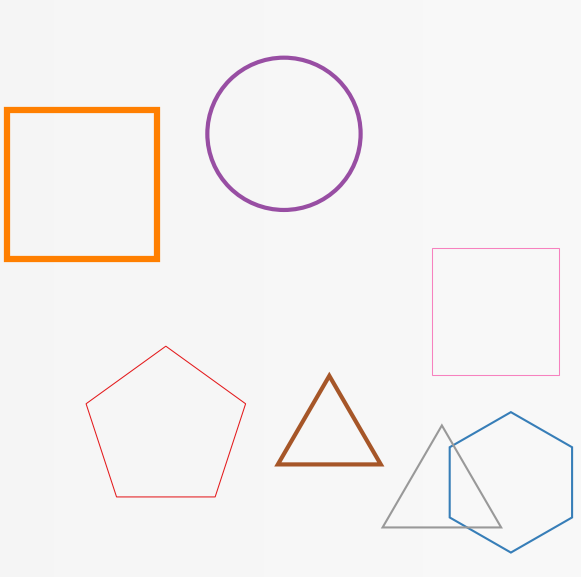[{"shape": "pentagon", "thickness": 0.5, "radius": 0.72, "center": [0.285, 0.255]}, {"shape": "hexagon", "thickness": 1, "radius": 0.61, "center": [0.879, 0.164]}, {"shape": "circle", "thickness": 2, "radius": 0.66, "center": [0.489, 0.767]}, {"shape": "square", "thickness": 3, "radius": 0.65, "center": [0.141, 0.68]}, {"shape": "triangle", "thickness": 2, "radius": 0.51, "center": [0.567, 0.246]}, {"shape": "square", "thickness": 0.5, "radius": 0.55, "center": [0.853, 0.46]}, {"shape": "triangle", "thickness": 1, "radius": 0.59, "center": [0.76, 0.145]}]